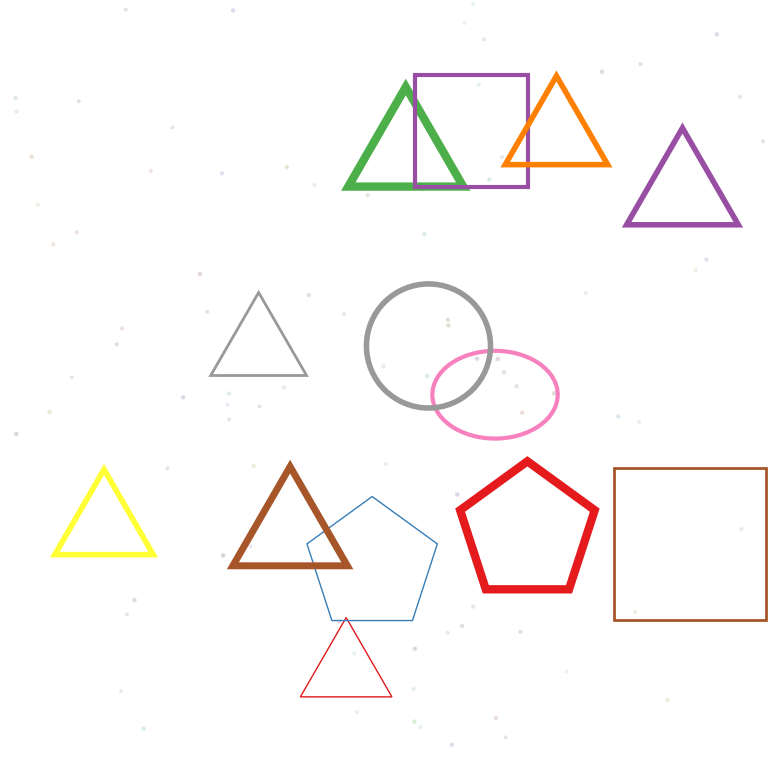[{"shape": "triangle", "thickness": 0.5, "radius": 0.34, "center": [0.45, 0.129]}, {"shape": "pentagon", "thickness": 3, "radius": 0.46, "center": [0.685, 0.309]}, {"shape": "pentagon", "thickness": 0.5, "radius": 0.45, "center": [0.483, 0.266]}, {"shape": "triangle", "thickness": 3, "radius": 0.43, "center": [0.527, 0.801]}, {"shape": "triangle", "thickness": 2, "radius": 0.42, "center": [0.886, 0.75]}, {"shape": "square", "thickness": 1.5, "radius": 0.36, "center": [0.612, 0.83]}, {"shape": "triangle", "thickness": 2, "radius": 0.38, "center": [0.723, 0.825]}, {"shape": "triangle", "thickness": 2, "radius": 0.37, "center": [0.135, 0.317]}, {"shape": "square", "thickness": 1, "radius": 0.49, "center": [0.896, 0.293]}, {"shape": "triangle", "thickness": 2.5, "radius": 0.43, "center": [0.377, 0.308]}, {"shape": "oval", "thickness": 1.5, "radius": 0.41, "center": [0.643, 0.487]}, {"shape": "triangle", "thickness": 1, "radius": 0.36, "center": [0.336, 0.548]}, {"shape": "circle", "thickness": 2, "radius": 0.4, "center": [0.556, 0.551]}]